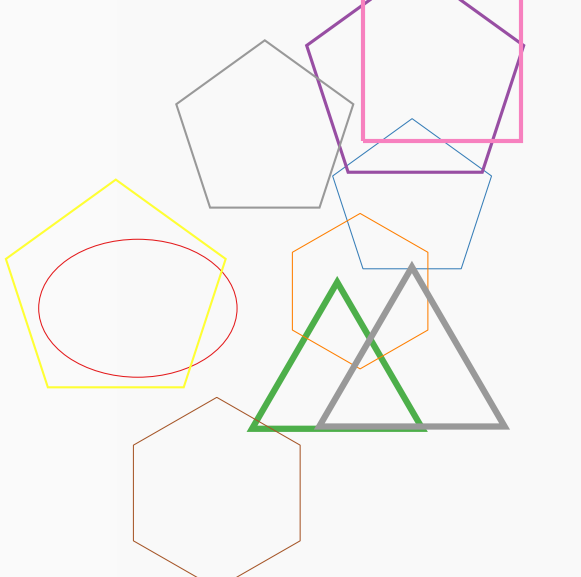[{"shape": "oval", "thickness": 0.5, "radius": 0.85, "center": [0.237, 0.465]}, {"shape": "pentagon", "thickness": 0.5, "radius": 0.72, "center": [0.709, 0.65]}, {"shape": "triangle", "thickness": 3, "radius": 0.85, "center": [0.58, 0.341]}, {"shape": "pentagon", "thickness": 1.5, "radius": 0.98, "center": [0.714, 0.86]}, {"shape": "hexagon", "thickness": 0.5, "radius": 0.67, "center": [0.62, 0.495]}, {"shape": "pentagon", "thickness": 1, "radius": 0.99, "center": [0.199, 0.489]}, {"shape": "hexagon", "thickness": 0.5, "radius": 0.83, "center": [0.373, 0.145]}, {"shape": "square", "thickness": 2, "radius": 0.68, "center": [0.761, 0.89]}, {"shape": "triangle", "thickness": 3, "radius": 0.92, "center": [0.709, 0.353]}, {"shape": "pentagon", "thickness": 1, "radius": 0.8, "center": [0.456, 0.769]}]